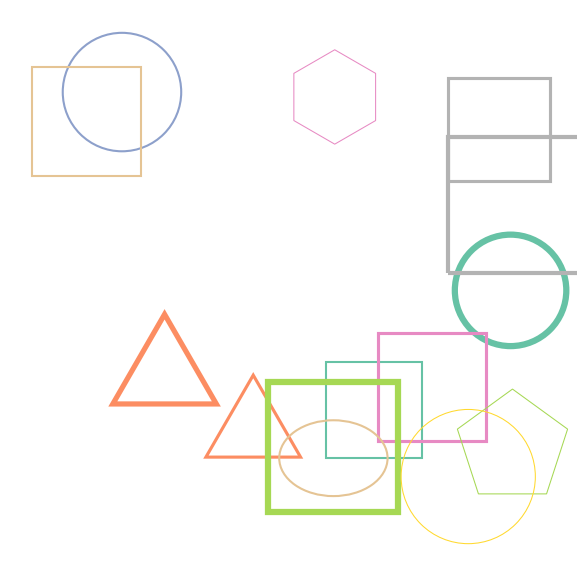[{"shape": "square", "thickness": 1, "radius": 0.41, "center": [0.647, 0.289]}, {"shape": "circle", "thickness": 3, "radius": 0.48, "center": [0.884, 0.496]}, {"shape": "triangle", "thickness": 1.5, "radius": 0.47, "center": [0.439, 0.255]}, {"shape": "triangle", "thickness": 2.5, "radius": 0.52, "center": [0.285, 0.351]}, {"shape": "circle", "thickness": 1, "radius": 0.51, "center": [0.211, 0.84]}, {"shape": "square", "thickness": 1.5, "radius": 0.47, "center": [0.749, 0.329]}, {"shape": "hexagon", "thickness": 0.5, "radius": 0.41, "center": [0.58, 0.831]}, {"shape": "pentagon", "thickness": 0.5, "radius": 0.5, "center": [0.887, 0.225]}, {"shape": "square", "thickness": 3, "radius": 0.56, "center": [0.577, 0.225]}, {"shape": "circle", "thickness": 0.5, "radius": 0.58, "center": [0.811, 0.174]}, {"shape": "square", "thickness": 1, "radius": 0.47, "center": [0.149, 0.789]}, {"shape": "oval", "thickness": 1, "radius": 0.47, "center": [0.577, 0.206]}, {"shape": "square", "thickness": 2, "radius": 0.59, "center": [0.893, 0.644]}, {"shape": "square", "thickness": 1.5, "radius": 0.45, "center": [0.864, 0.774]}]